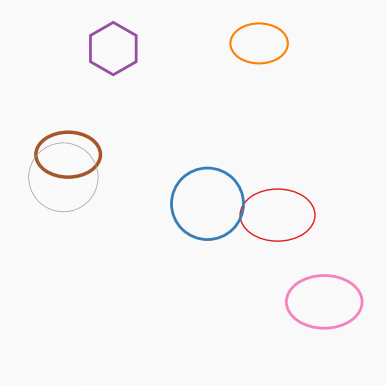[{"shape": "oval", "thickness": 1, "radius": 0.48, "center": [0.716, 0.441]}, {"shape": "circle", "thickness": 2, "radius": 0.46, "center": [0.535, 0.471]}, {"shape": "hexagon", "thickness": 2, "radius": 0.34, "center": [0.292, 0.874]}, {"shape": "oval", "thickness": 1.5, "radius": 0.37, "center": [0.669, 0.887]}, {"shape": "oval", "thickness": 2.5, "radius": 0.42, "center": [0.176, 0.598]}, {"shape": "oval", "thickness": 2, "radius": 0.49, "center": [0.837, 0.216]}, {"shape": "circle", "thickness": 0.5, "radius": 0.45, "center": [0.164, 0.539]}]